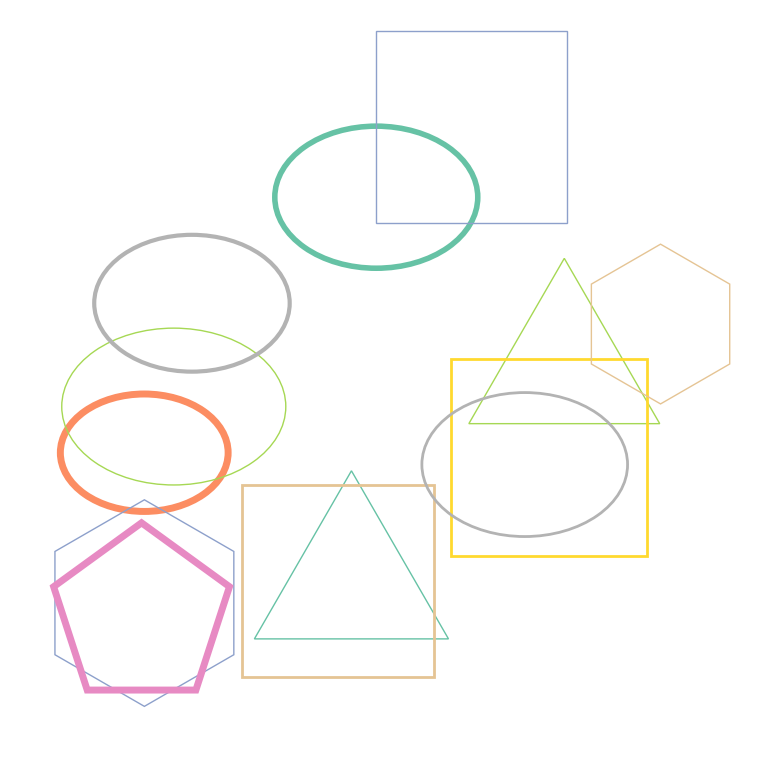[{"shape": "triangle", "thickness": 0.5, "radius": 0.73, "center": [0.456, 0.243]}, {"shape": "oval", "thickness": 2, "radius": 0.66, "center": [0.489, 0.744]}, {"shape": "oval", "thickness": 2.5, "radius": 0.54, "center": [0.187, 0.412]}, {"shape": "square", "thickness": 0.5, "radius": 0.62, "center": [0.612, 0.835]}, {"shape": "hexagon", "thickness": 0.5, "radius": 0.67, "center": [0.188, 0.217]}, {"shape": "pentagon", "thickness": 2.5, "radius": 0.6, "center": [0.184, 0.201]}, {"shape": "oval", "thickness": 0.5, "radius": 0.73, "center": [0.226, 0.472]}, {"shape": "triangle", "thickness": 0.5, "radius": 0.72, "center": [0.733, 0.521]}, {"shape": "square", "thickness": 1, "radius": 0.64, "center": [0.713, 0.406]}, {"shape": "square", "thickness": 1, "radius": 0.62, "center": [0.439, 0.245]}, {"shape": "hexagon", "thickness": 0.5, "radius": 0.52, "center": [0.858, 0.579]}, {"shape": "oval", "thickness": 1.5, "radius": 0.63, "center": [0.249, 0.606]}, {"shape": "oval", "thickness": 1, "radius": 0.67, "center": [0.681, 0.397]}]